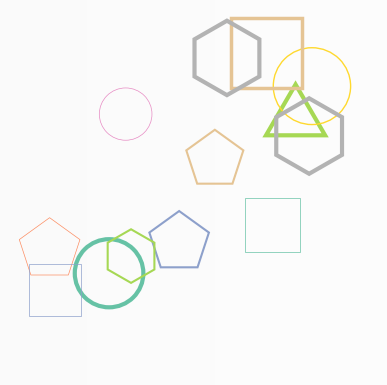[{"shape": "square", "thickness": 0.5, "radius": 0.35, "center": [0.703, 0.415]}, {"shape": "circle", "thickness": 3, "radius": 0.44, "center": [0.281, 0.29]}, {"shape": "pentagon", "thickness": 0.5, "radius": 0.41, "center": [0.128, 0.352]}, {"shape": "pentagon", "thickness": 1.5, "radius": 0.4, "center": [0.462, 0.371]}, {"shape": "square", "thickness": 0.5, "radius": 0.34, "center": [0.142, 0.246]}, {"shape": "circle", "thickness": 0.5, "radius": 0.34, "center": [0.324, 0.704]}, {"shape": "triangle", "thickness": 3, "radius": 0.44, "center": [0.763, 0.693]}, {"shape": "hexagon", "thickness": 1.5, "radius": 0.35, "center": [0.338, 0.335]}, {"shape": "circle", "thickness": 1, "radius": 0.5, "center": [0.805, 0.776]}, {"shape": "pentagon", "thickness": 1.5, "radius": 0.39, "center": [0.554, 0.586]}, {"shape": "square", "thickness": 2.5, "radius": 0.46, "center": [0.687, 0.862]}, {"shape": "hexagon", "thickness": 3, "radius": 0.48, "center": [0.586, 0.85]}, {"shape": "hexagon", "thickness": 3, "radius": 0.49, "center": [0.798, 0.647]}]